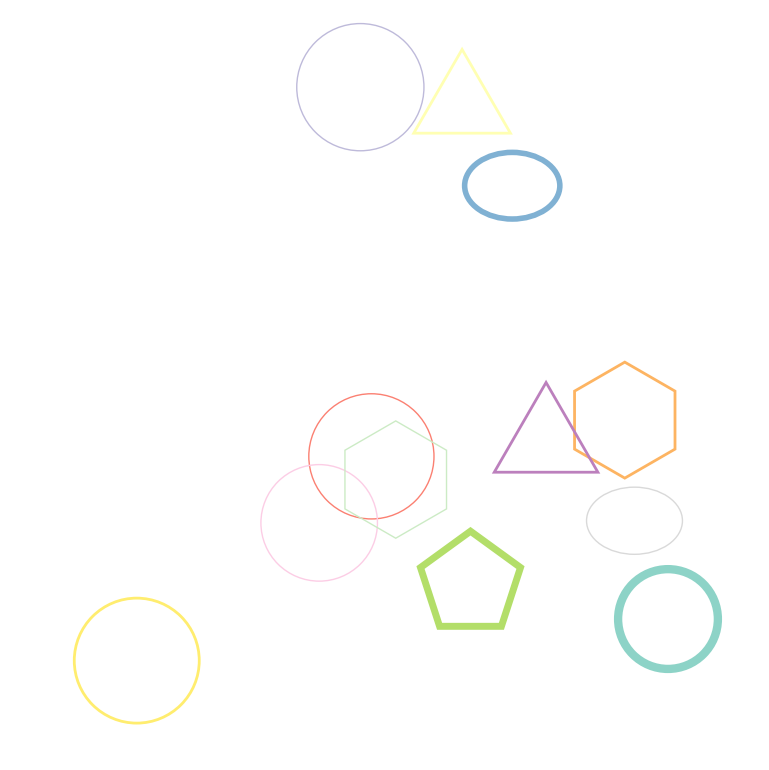[{"shape": "circle", "thickness": 3, "radius": 0.32, "center": [0.868, 0.196]}, {"shape": "triangle", "thickness": 1, "radius": 0.36, "center": [0.6, 0.863]}, {"shape": "circle", "thickness": 0.5, "radius": 0.41, "center": [0.468, 0.887]}, {"shape": "circle", "thickness": 0.5, "radius": 0.41, "center": [0.482, 0.407]}, {"shape": "oval", "thickness": 2, "radius": 0.31, "center": [0.665, 0.759]}, {"shape": "hexagon", "thickness": 1, "radius": 0.38, "center": [0.811, 0.454]}, {"shape": "pentagon", "thickness": 2.5, "radius": 0.34, "center": [0.611, 0.242]}, {"shape": "circle", "thickness": 0.5, "radius": 0.38, "center": [0.415, 0.321]}, {"shape": "oval", "thickness": 0.5, "radius": 0.31, "center": [0.824, 0.324]}, {"shape": "triangle", "thickness": 1, "radius": 0.39, "center": [0.709, 0.426]}, {"shape": "hexagon", "thickness": 0.5, "radius": 0.38, "center": [0.514, 0.377]}, {"shape": "circle", "thickness": 1, "radius": 0.41, "center": [0.178, 0.142]}]